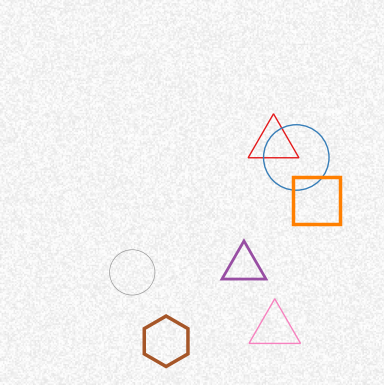[{"shape": "triangle", "thickness": 1, "radius": 0.38, "center": [0.71, 0.628]}, {"shape": "circle", "thickness": 1, "radius": 0.43, "center": [0.77, 0.591]}, {"shape": "triangle", "thickness": 2, "radius": 0.33, "center": [0.634, 0.308]}, {"shape": "square", "thickness": 2.5, "radius": 0.31, "center": [0.821, 0.479]}, {"shape": "hexagon", "thickness": 2.5, "radius": 0.33, "center": [0.431, 0.114]}, {"shape": "triangle", "thickness": 1, "radius": 0.39, "center": [0.714, 0.147]}, {"shape": "circle", "thickness": 0.5, "radius": 0.29, "center": [0.344, 0.292]}]